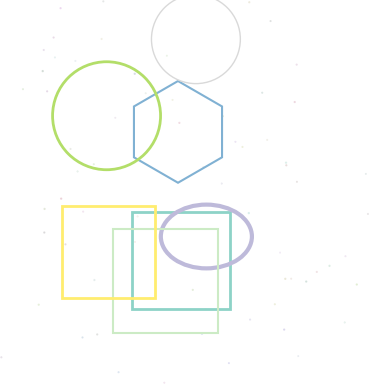[{"shape": "square", "thickness": 2, "radius": 0.63, "center": [0.47, 0.323]}, {"shape": "oval", "thickness": 3, "radius": 0.59, "center": [0.536, 0.386]}, {"shape": "hexagon", "thickness": 1.5, "radius": 0.66, "center": [0.462, 0.657]}, {"shape": "circle", "thickness": 2, "radius": 0.7, "center": [0.277, 0.699]}, {"shape": "circle", "thickness": 1, "radius": 0.58, "center": [0.509, 0.898]}, {"shape": "square", "thickness": 1.5, "radius": 0.68, "center": [0.43, 0.27]}, {"shape": "square", "thickness": 2, "radius": 0.6, "center": [0.282, 0.346]}]